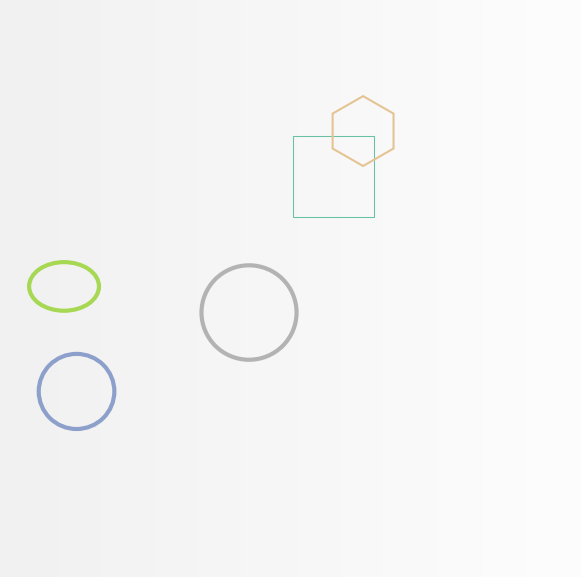[{"shape": "square", "thickness": 0.5, "radius": 0.35, "center": [0.574, 0.694]}, {"shape": "circle", "thickness": 2, "radius": 0.33, "center": [0.132, 0.321]}, {"shape": "oval", "thickness": 2, "radius": 0.3, "center": [0.11, 0.503]}, {"shape": "hexagon", "thickness": 1, "radius": 0.3, "center": [0.625, 0.772]}, {"shape": "circle", "thickness": 2, "radius": 0.41, "center": [0.428, 0.458]}]